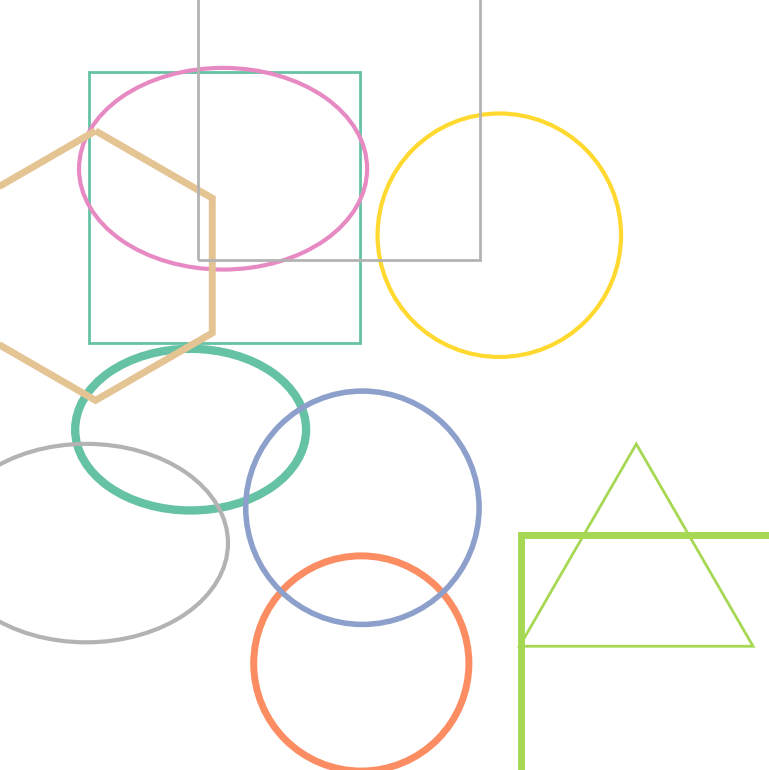[{"shape": "square", "thickness": 1, "radius": 0.88, "center": [0.292, 0.73]}, {"shape": "oval", "thickness": 3, "radius": 0.75, "center": [0.248, 0.442]}, {"shape": "circle", "thickness": 2.5, "radius": 0.7, "center": [0.469, 0.138]}, {"shape": "circle", "thickness": 2, "radius": 0.76, "center": [0.471, 0.341]}, {"shape": "oval", "thickness": 1.5, "radius": 0.94, "center": [0.29, 0.781]}, {"shape": "square", "thickness": 2.5, "radius": 0.94, "center": [0.865, 0.116]}, {"shape": "triangle", "thickness": 1, "radius": 0.88, "center": [0.826, 0.248]}, {"shape": "circle", "thickness": 1.5, "radius": 0.79, "center": [0.648, 0.695]}, {"shape": "hexagon", "thickness": 2.5, "radius": 0.87, "center": [0.124, 0.655]}, {"shape": "square", "thickness": 1, "radius": 0.91, "center": [0.44, 0.846]}, {"shape": "oval", "thickness": 1.5, "radius": 0.92, "center": [0.112, 0.295]}]